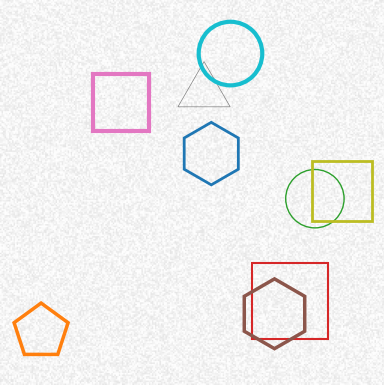[{"shape": "hexagon", "thickness": 2, "radius": 0.41, "center": [0.549, 0.601]}, {"shape": "pentagon", "thickness": 2.5, "radius": 0.37, "center": [0.107, 0.139]}, {"shape": "circle", "thickness": 1, "radius": 0.38, "center": [0.818, 0.484]}, {"shape": "square", "thickness": 1.5, "radius": 0.49, "center": [0.753, 0.218]}, {"shape": "hexagon", "thickness": 2.5, "radius": 0.45, "center": [0.713, 0.185]}, {"shape": "square", "thickness": 3, "radius": 0.37, "center": [0.315, 0.734]}, {"shape": "triangle", "thickness": 0.5, "radius": 0.39, "center": [0.53, 0.762]}, {"shape": "square", "thickness": 2, "radius": 0.39, "center": [0.889, 0.503]}, {"shape": "circle", "thickness": 3, "radius": 0.41, "center": [0.599, 0.861]}]